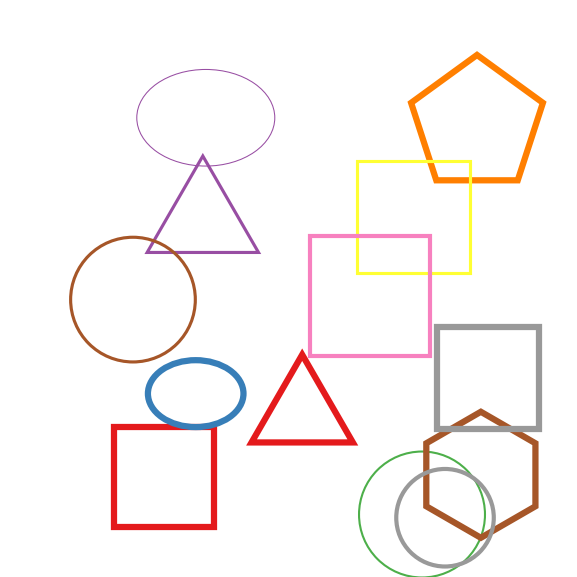[{"shape": "square", "thickness": 3, "radius": 0.43, "center": [0.284, 0.173]}, {"shape": "triangle", "thickness": 3, "radius": 0.51, "center": [0.523, 0.284]}, {"shape": "oval", "thickness": 3, "radius": 0.41, "center": [0.339, 0.318]}, {"shape": "circle", "thickness": 1, "radius": 0.55, "center": [0.731, 0.108]}, {"shape": "triangle", "thickness": 1.5, "radius": 0.56, "center": [0.351, 0.618]}, {"shape": "oval", "thickness": 0.5, "radius": 0.6, "center": [0.356, 0.795]}, {"shape": "pentagon", "thickness": 3, "radius": 0.6, "center": [0.826, 0.784]}, {"shape": "square", "thickness": 1.5, "radius": 0.49, "center": [0.716, 0.624]}, {"shape": "circle", "thickness": 1.5, "radius": 0.54, "center": [0.23, 0.48]}, {"shape": "hexagon", "thickness": 3, "radius": 0.55, "center": [0.833, 0.177]}, {"shape": "square", "thickness": 2, "radius": 0.52, "center": [0.641, 0.486]}, {"shape": "square", "thickness": 3, "radius": 0.44, "center": [0.844, 0.345]}, {"shape": "circle", "thickness": 2, "radius": 0.42, "center": [0.771, 0.103]}]